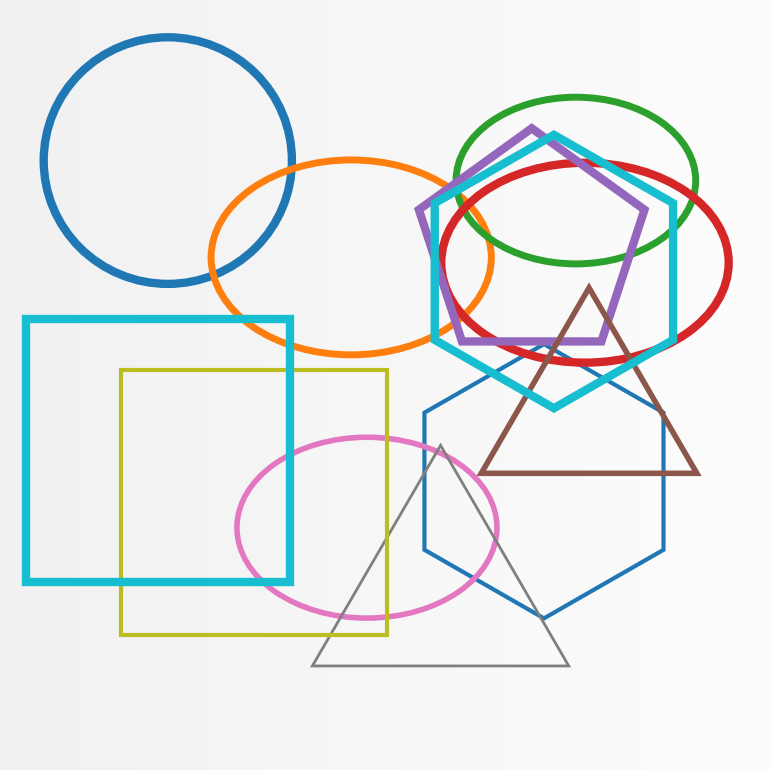[{"shape": "hexagon", "thickness": 1.5, "radius": 0.89, "center": [0.702, 0.375]}, {"shape": "circle", "thickness": 3, "radius": 0.8, "center": [0.217, 0.791]}, {"shape": "oval", "thickness": 2.5, "radius": 0.9, "center": [0.453, 0.666]}, {"shape": "oval", "thickness": 2.5, "radius": 0.77, "center": [0.743, 0.766]}, {"shape": "oval", "thickness": 3, "radius": 0.93, "center": [0.755, 0.659]}, {"shape": "pentagon", "thickness": 3, "radius": 0.77, "center": [0.686, 0.68]}, {"shape": "triangle", "thickness": 2, "radius": 0.8, "center": [0.76, 0.466]}, {"shape": "oval", "thickness": 2, "radius": 0.84, "center": [0.473, 0.315]}, {"shape": "triangle", "thickness": 1, "radius": 0.95, "center": [0.568, 0.231]}, {"shape": "square", "thickness": 1.5, "radius": 0.86, "center": [0.328, 0.347]}, {"shape": "hexagon", "thickness": 3, "radius": 0.89, "center": [0.715, 0.647]}, {"shape": "square", "thickness": 3, "radius": 0.85, "center": [0.204, 0.415]}]